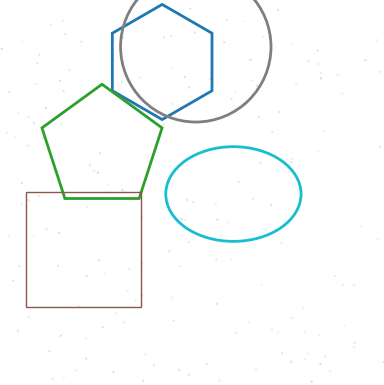[{"shape": "hexagon", "thickness": 2, "radius": 0.75, "center": [0.421, 0.839]}, {"shape": "pentagon", "thickness": 2, "radius": 0.82, "center": [0.265, 0.617]}, {"shape": "square", "thickness": 1, "radius": 0.75, "center": [0.217, 0.352]}, {"shape": "circle", "thickness": 2, "radius": 0.98, "center": [0.509, 0.878]}, {"shape": "oval", "thickness": 2, "radius": 0.88, "center": [0.606, 0.496]}]